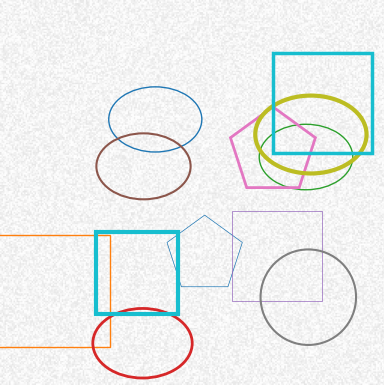[{"shape": "pentagon", "thickness": 0.5, "radius": 0.51, "center": [0.532, 0.338]}, {"shape": "oval", "thickness": 1, "radius": 0.6, "center": [0.403, 0.69]}, {"shape": "square", "thickness": 1, "radius": 0.73, "center": [0.14, 0.245]}, {"shape": "oval", "thickness": 1, "radius": 0.61, "center": [0.795, 0.592]}, {"shape": "oval", "thickness": 2, "radius": 0.65, "center": [0.37, 0.108]}, {"shape": "square", "thickness": 0.5, "radius": 0.59, "center": [0.719, 0.336]}, {"shape": "oval", "thickness": 1.5, "radius": 0.61, "center": [0.373, 0.568]}, {"shape": "pentagon", "thickness": 2, "radius": 0.58, "center": [0.709, 0.607]}, {"shape": "circle", "thickness": 1.5, "radius": 0.62, "center": [0.801, 0.228]}, {"shape": "oval", "thickness": 3, "radius": 0.72, "center": [0.808, 0.651]}, {"shape": "square", "thickness": 2.5, "radius": 0.64, "center": [0.837, 0.733]}, {"shape": "square", "thickness": 3, "radius": 0.53, "center": [0.357, 0.291]}]